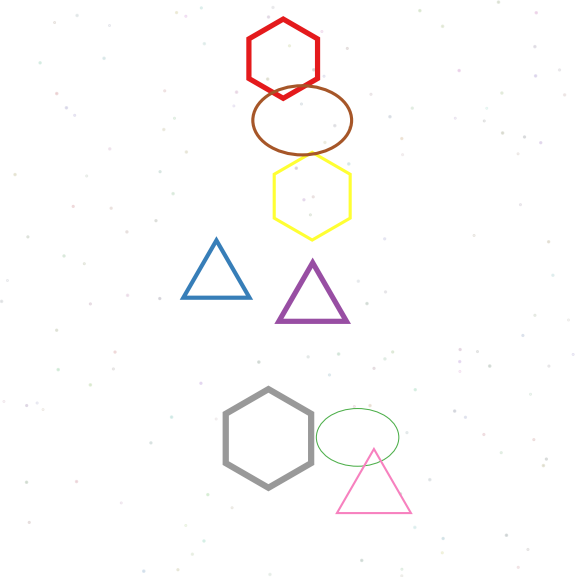[{"shape": "hexagon", "thickness": 2.5, "radius": 0.34, "center": [0.49, 0.897]}, {"shape": "triangle", "thickness": 2, "radius": 0.33, "center": [0.375, 0.517]}, {"shape": "oval", "thickness": 0.5, "radius": 0.36, "center": [0.619, 0.242]}, {"shape": "triangle", "thickness": 2.5, "radius": 0.34, "center": [0.541, 0.477]}, {"shape": "hexagon", "thickness": 1.5, "radius": 0.38, "center": [0.541, 0.659]}, {"shape": "oval", "thickness": 1.5, "radius": 0.43, "center": [0.523, 0.791]}, {"shape": "triangle", "thickness": 1, "radius": 0.37, "center": [0.648, 0.148]}, {"shape": "hexagon", "thickness": 3, "radius": 0.43, "center": [0.465, 0.24]}]